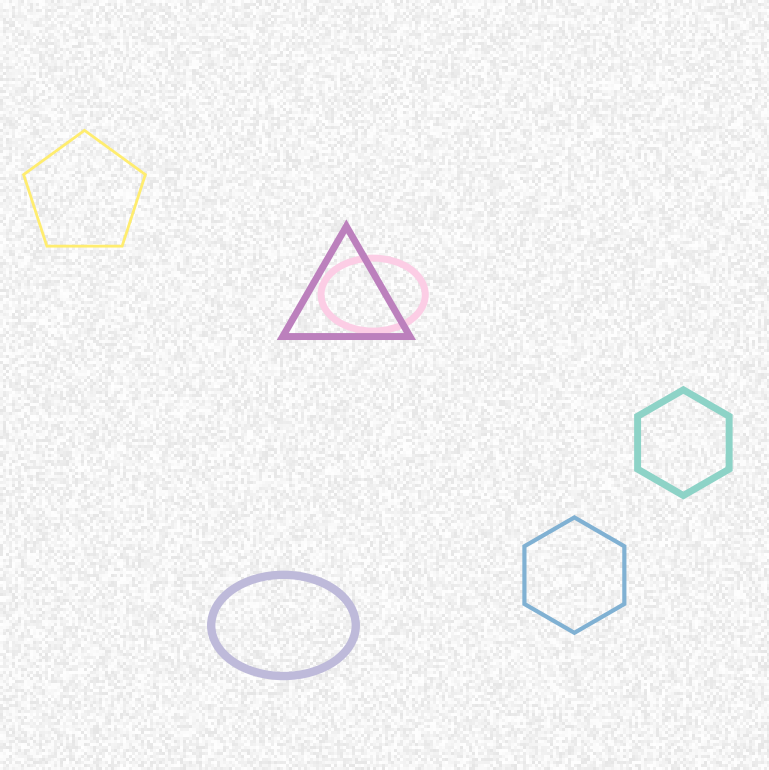[{"shape": "hexagon", "thickness": 2.5, "radius": 0.34, "center": [0.887, 0.425]}, {"shape": "oval", "thickness": 3, "radius": 0.47, "center": [0.368, 0.188]}, {"shape": "hexagon", "thickness": 1.5, "radius": 0.37, "center": [0.746, 0.253]}, {"shape": "oval", "thickness": 2.5, "radius": 0.34, "center": [0.485, 0.617]}, {"shape": "triangle", "thickness": 2.5, "radius": 0.48, "center": [0.45, 0.611]}, {"shape": "pentagon", "thickness": 1, "radius": 0.42, "center": [0.11, 0.748]}]